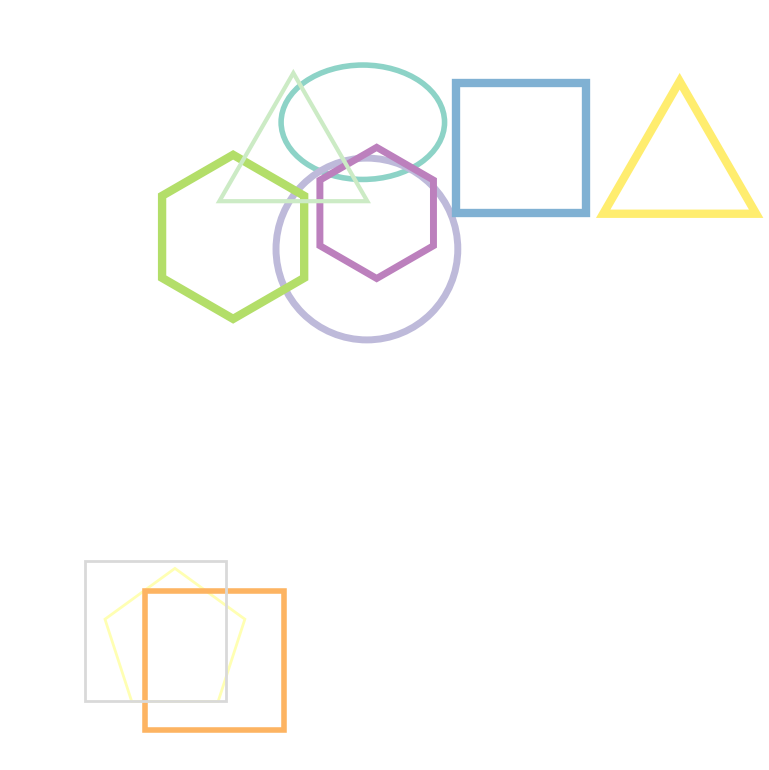[{"shape": "oval", "thickness": 2, "radius": 0.53, "center": [0.471, 0.841]}, {"shape": "pentagon", "thickness": 1, "radius": 0.48, "center": [0.227, 0.166]}, {"shape": "circle", "thickness": 2.5, "radius": 0.59, "center": [0.477, 0.677]}, {"shape": "square", "thickness": 3, "radius": 0.42, "center": [0.677, 0.808]}, {"shape": "square", "thickness": 2, "radius": 0.45, "center": [0.278, 0.142]}, {"shape": "hexagon", "thickness": 3, "radius": 0.53, "center": [0.303, 0.692]}, {"shape": "square", "thickness": 1, "radius": 0.46, "center": [0.202, 0.18]}, {"shape": "hexagon", "thickness": 2.5, "radius": 0.43, "center": [0.489, 0.723]}, {"shape": "triangle", "thickness": 1.5, "radius": 0.55, "center": [0.381, 0.794]}, {"shape": "triangle", "thickness": 3, "radius": 0.57, "center": [0.883, 0.78]}]